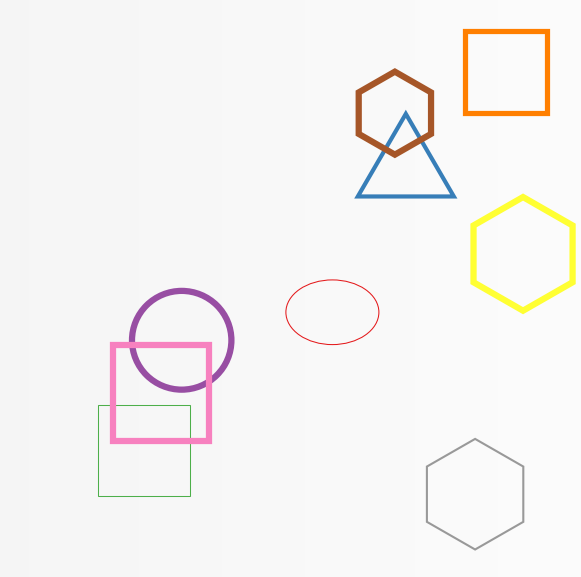[{"shape": "oval", "thickness": 0.5, "radius": 0.4, "center": [0.572, 0.458]}, {"shape": "triangle", "thickness": 2, "radius": 0.48, "center": [0.698, 0.707]}, {"shape": "square", "thickness": 0.5, "radius": 0.39, "center": [0.247, 0.219]}, {"shape": "circle", "thickness": 3, "radius": 0.43, "center": [0.313, 0.41]}, {"shape": "square", "thickness": 2.5, "radius": 0.35, "center": [0.871, 0.875]}, {"shape": "hexagon", "thickness": 3, "radius": 0.49, "center": [0.9, 0.56]}, {"shape": "hexagon", "thickness": 3, "radius": 0.36, "center": [0.679, 0.803]}, {"shape": "square", "thickness": 3, "radius": 0.41, "center": [0.278, 0.318]}, {"shape": "hexagon", "thickness": 1, "radius": 0.48, "center": [0.817, 0.143]}]